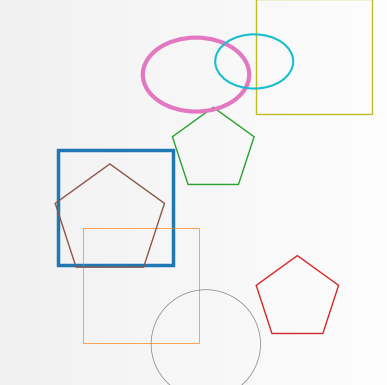[{"shape": "square", "thickness": 2.5, "radius": 0.74, "center": [0.298, 0.461]}, {"shape": "square", "thickness": 0.5, "radius": 0.75, "center": [0.364, 0.258]}, {"shape": "pentagon", "thickness": 1, "radius": 0.55, "center": [0.55, 0.611]}, {"shape": "pentagon", "thickness": 1, "radius": 0.56, "center": [0.767, 0.224]}, {"shape": "pentagon", "thickness": 1, "radius": 0.74, "center": [0.283, 0.426]}, {"shape": "oval", "thickness": 3, "radius": 0.69, "center": [0.506, 0.806]}, {"shape": "circle", "thickness": 0.5, "radius": 0.71, "center": [0.531, 0.106]}, {"shape": "square", "thickness": 1, "radius": 0.75, "center": [0.811, 0.853]}, {"shape": "oval", "thickness": 1.5, "radius": 0.5, "center": [0.656, 0.84]}]